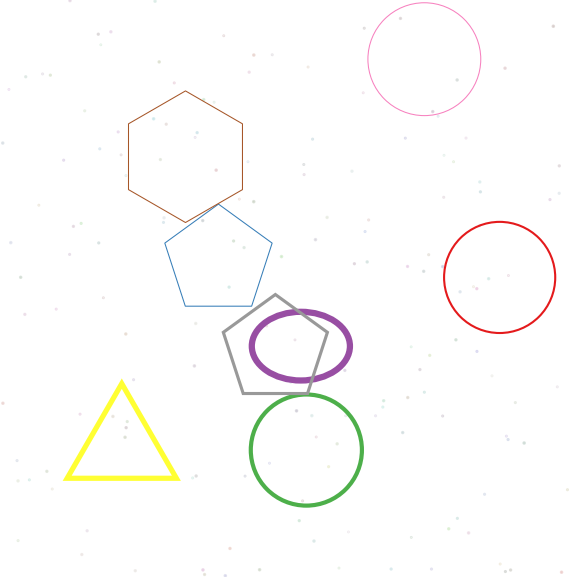[{"shape": "circle", "thickness": 1, "radius": 0.48, "center": [0.865, 0.519]}, {"shape": "pentagon", "thickness": 0.5, "radius": 0.49, "center": [0.378, 0.548]}, {"shape": "circle", "thickness": 2, "radius": 0.48, "center": [0.53, 0.22]}, {"shape": "oval", "thickness": 3, "radius": 0.42, "center": [0.521, 0.4]}, {"shape": "triangle", "thickness": 2.5, "radius": 0.55, "center": [0.211, 0.226]}, {"shape": "hexagon", "thickness": 0.5, "radius": 0.57, "center": [0.321, 0.728]}, {"shape": "circle", "thickness": 0.5, "radius": 0.49, "center": [0.735, 0.897]}, {"shape": "pentagon", "thickness": 1.5, "radius": 0.47, "center": [0.477, 0.394]}]